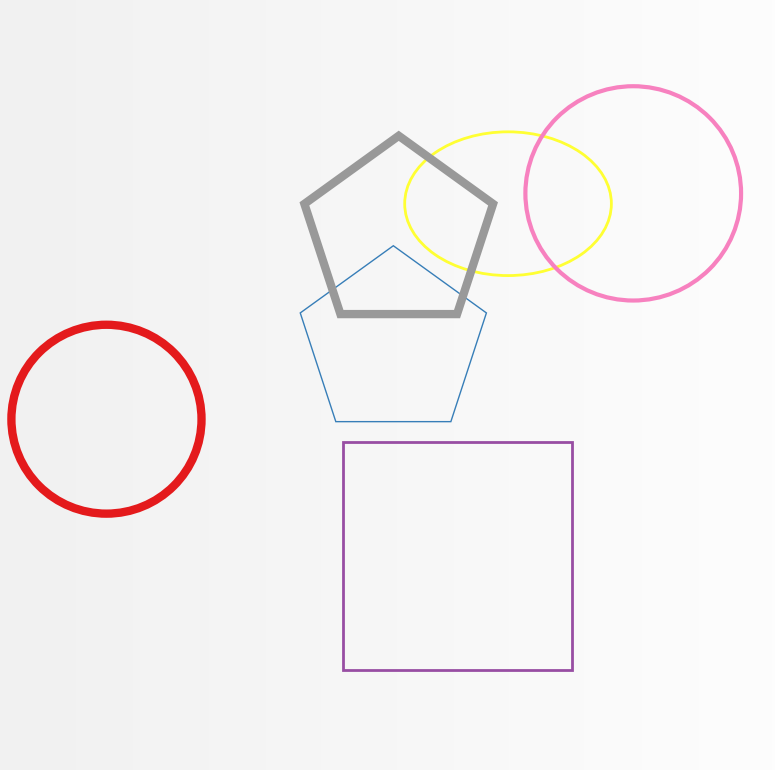[{"shape": "circle", "thickness": 3, "radius": 0.61, "center": [0.137, 0.456]}, {"shape": "pentagon", "thickness": 0.5, "radius": 0.63, "center": [0.508, 0.555]}, {"shape": "square", "thickness": 1, "radius": 0.74, "center": [0.59, 0.278]}, {"shape": "oval", "thickness": 1, "radius": 0.67, "center": [0.656, 0.735]}, {"shape": "circle", "thickness": 1.5, "radius": 0.7, "center": [0.817, 0.749]}, {"shape": "pentagon", "thickness": 3, "radius": 0.64, "center": [0.514, 0.696]}]